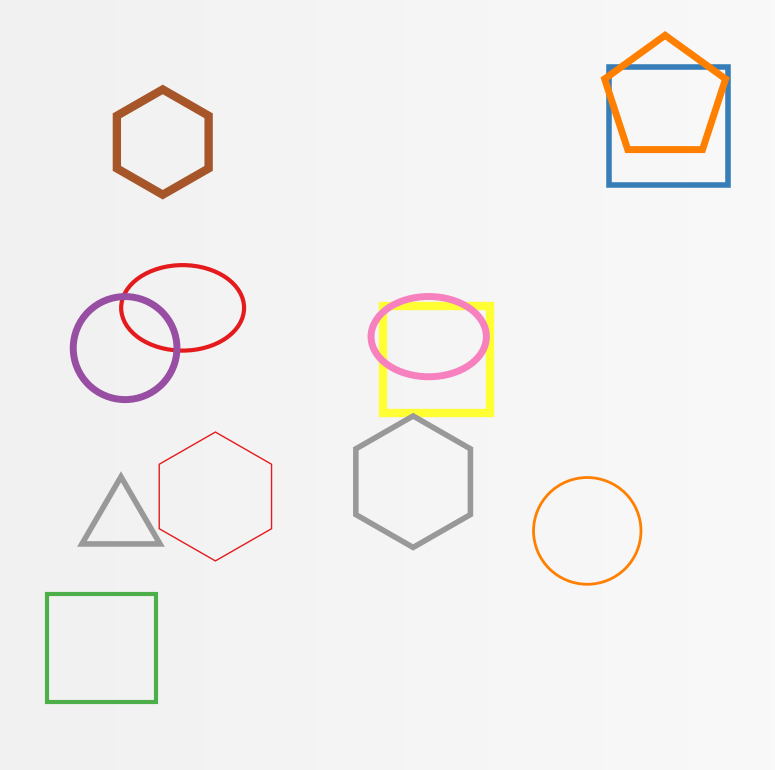[{"shape": "oval", "thickness": 1.5, "radius": 0.4, "center": [0.236, 0.6]}, {"shape": "hexagon", "thickness": 0.5, "radius": 0.42, "center": [0.278, 0.355]}, {"shape": "square", "thickness": 2, "radius": 0.38, "center": [0.863, 0.836]}, {"shape": "square", "thickness": 1.5, "radius": 0.35, "center": [0.131, 0.159]}, {"shape": "circle", "thickness": 2.5, "radius": 0.33, "center": [0.161, 0.548]}, {"shape": "circle", "thickness": 1, "radius": 0.35, "center": [0.758, 0.311]}, {"shape": "pentagon", "thickness": 2.5, "radius": 0.41, "center": [0.858, 0.872]}, {"shape": "square", "thickness": 3, "radius": 0.35, "center": [0.563, 0.533]}, {"shape": "hexagon", "thickness": 3, "radius": 0.34, "center": [0.21, 0.815]}, {"shape": "oval", "thickness": 2.5, "radius": 0.37, "center": [0.553, 0.563]}, {"shape": "triangle", "thickness": 2, "radius": 0.29, "center": [0.156, 0.323]}, {"shape": "hexagon", "thickness": 2, "radius": 0.43, "center": [0.533, 0.374]}]